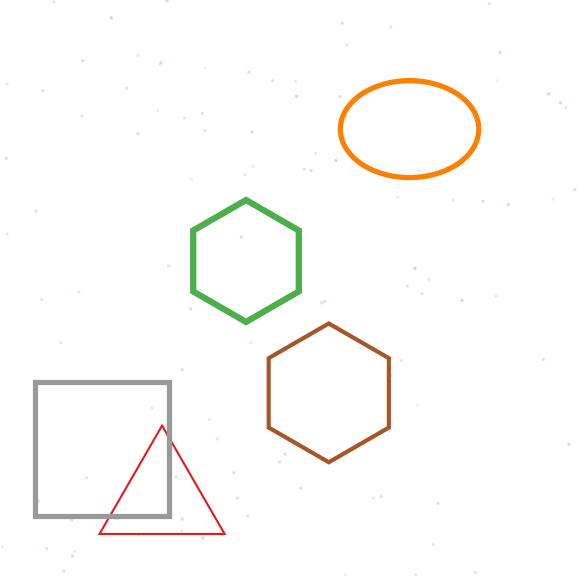[{"shape": "triangle", "thickness": 1, "radius": 0.63, "center": [0.281, 0.137]}, {"shape": "hexagon", "thickness": 3, "radius": 0.53, "center": [0.426, 0.547]}, {"shape": "oval", "thickness": 2.5, "radius": 0.6, "center": [0.709, 0.776]}, {"shape": "hexagon", "thickness": 2, "radius": 0.6, "center": [0.569, 0.319]}, {"shape": "square", "thickness": 2.5, "radius": 0.58, "center": [0.177, 0.221]}]